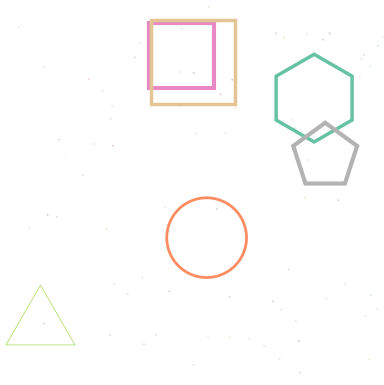[{"shape": "hexagon", "thickness": 2.5, "radius": 0.57, "center": [0.816, 0.745]}, {"shape": "circle", "thickness": 2, "radius": 0.52, "center": [0.537, 0.383]}, {"shape": "square", "thickness": 3, "radius": 0.42, "center": [0.472, 0.855]}, {"shape": "triangle", "thickness": 0.5, "radius": 0.52, "center": [0.105, 0.156]}, {"shape": "square", "thickness": 2.5, "radius": 0.55, "center": [0.501, 0.839]}, {"shape": "pentagon", "thickness": 3, "radius": 0.44, "center": [0.845, 0.594]}]